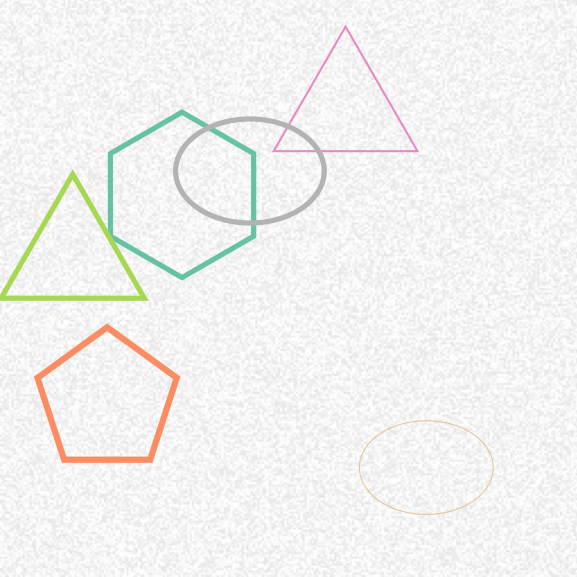[{"shape": "hexagon", "thickness": 2.5, "radius": 0.72, "center": [0.315, 0.662]}, {"shape": "pentagon", "thickness": 3, "radius": 0.63, "center": [0.186, 0.306]}, {"shape": "triangle", "thickness": 1, "radius": 0.72, "center": [0.598, 0.809]}, {"shape": "triangle", "thickness": 2.5, "radius": 0.72, "center": [0.126, 0.554]}, {"shape": "oval", "thickness": 0.5, "radius": 0.58, "center": [0.738, 0.189]}, {"shape": "oval", "thickness": 2.5, "radius": 0.64, "center": [0.433, 0.703]}]